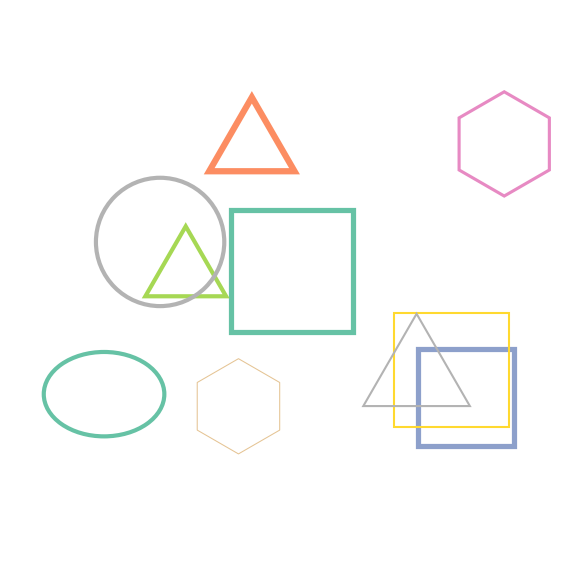[{"shape": "square", "thickness": 2.5, "radius": 0.53, "center": [0.506, 0.529]}, {"shape": "oval", "thickness": 2, "radius": 0.52, "center": [0.18, 0.317]}, {"shape": "triangle", "thickness": 3, "radius": 0.43, "center": [0.436, 0.745]}, {"shape": "square", "thickness": 2.5, "radius": 0.42, "center": [0.807, 0.311]}, {"shape": "hexagon", "thickness": 1.5, "radius": 0.45, "center": [0.873, 0.75]}, {"shape": "triangle", "thickness": 2, "radius": 0.4, "center": [0.322, 0.526]}, {"shape": "square", "thickness": 1, "radius": 0.49, "center": [0.782, 0.358]}, {"shape": "hexagon", "thickness": 0.5, "radius": 0.41, "center": [0.413, 0.296]}, {"shape": "triangle", "thickness": 1, "radius": 0.53, "center": [0.721, 0.349]}, {"shape": "circle", "thickness": 2, "radius": 0.56, "center": [0.277, 0.58]}]